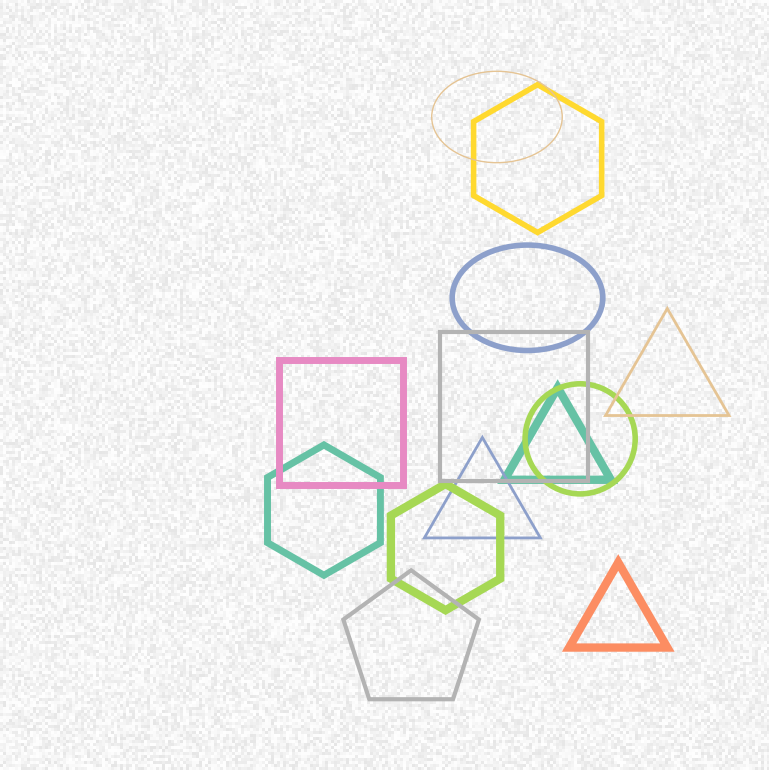[{"shape": "triangle", "thickness": 3, "radius": 0.4, "center": [0.724, 0.417]}, {"shape": "hexagon", "thickness": 2.5, "radius": 0.42, "center": [0.421, 0.338]}, {"shape": "triangle", "thickness": 3, "radius": 0.37, "center": [0.803, 0.196]}, {"shape": "triangle", "thickness": 1, "radius": 0.43, "center": [0.626, 0.345]}, {"shape": "oval", "thickness": 2, "radius": 0.49, "center": [0.685, 0.613]}, {"shape": "square", "thickness": 2.5, "radius": 0.4, "center": [0.443, 0.451]}, {"shape": "hexagon", "thickness": 3, "radius": 0.41, "center": [0.579, 0.289]}, {"shape": "circle", "thickness": 2, "radius": 0.36, "center": [0.753, 0.43]}, {"shape": "hexagon", "thickness": 2, "radius": 0.48, "center": [0.698, 0.794]}, {"shape": "oval", "thickness": 0.5, "radius": 0.42, "center": [0.645, 0.848]}, {"shape": "triangle", "thickness": 1, "radius": 0.46, "center": [0.867, 0.507]}, {"shape": "pentagon", "thickness": 1.5, "radius": 0.46, "center": [0.534, 0.167]}, {"shape": "square", "thickness": 1.5, "radius": 0.48, "center": [0.668, 0.472]}]